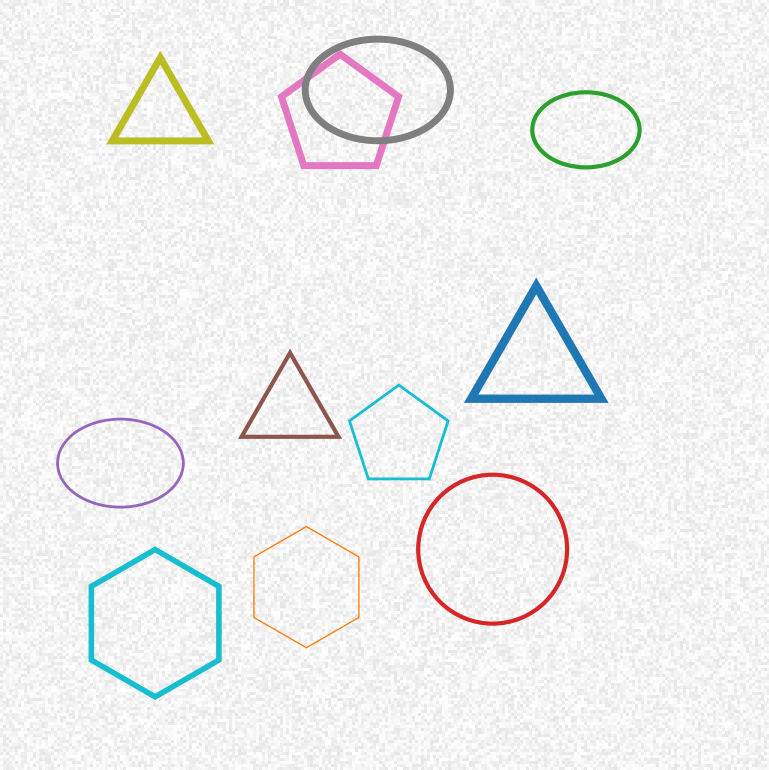[{"shape": "triangle", "thickness": 3, "radius": 0.49, "center": [0.696, 0.531]}, {"shape": "hexagon", "thickness": 0.5, "radius": 0.39, "center": [0.398, 0.237]}, {"shape": "oval", "thickness": 1.5, "radius": 0.35, "center": [0.761, 0.831]}, {"shape": "circle", "thickness": 1.5, "radius": 0.48, "center": [0.64, 0.287]}, {"shape": "oval", "thickness": 1, "radius": 0.41, "center": [0.156, 0.399]}, {"shape": "triangle", "thickness": 1.5, "radius": 0.36, "center": [0.377, 0.469]}, {"shape": "pentagon", "thickness": 2.5, "radius": 0.4, "center": [0.442, 0.85]}, {"shape": "oval", "thickness": 2.5, "radius": 0.47, "center": [0.491, 0.883]}, {"shape": "triangle", "thickness": 2.5, "radius": 0.36, "center": [0.208, 0.853]}, {"shape": "hexagon", "thickness": 2, "radius": 0.48, "center": [0.201, 0.191]}, {"shape": "pentagon", "thickness": 1, "radius": 0.34, "center": [0.518, 0.433]}]